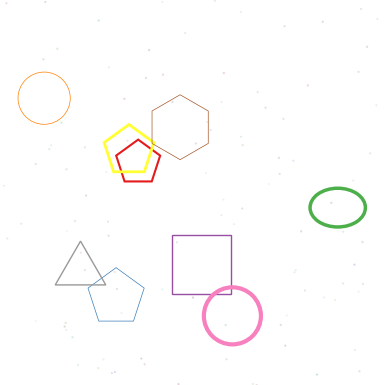[{"shape": "pentagon", "thickness": 1.5, "radius": 0.3, "center": [0.359, 0.577]}, {"shape": "pentagon", "thickness": 0.5, "radius": 0.38, "center": [0.302, 0.228]}, {"shape": "oval", "thickness": 2.5, "radius": 0.36, "center": [0.877, 0.461]}, {"shape": "square", "thickness": 1, "radius": 0.39, "center": [0.524, 0.313]}, {"shape": "circle", "thickness": 0.5, "radius": 0.34, "center": [0.115, 0.745]}, {"shape": "pentagon", "thickness": 2, "radius": 0.34, "center": [0.335, 0.609]}, {"shape": "hexagon", "thickness": 0.5, "radius": 0.42, "center": [0.468, 0.67]}, {"shape": "circle", "thickness": 3, "radius": 0.37, "center": [0.604, 0.18]}, {"shape": "triangle", "thickness": 1, "radius": 0.38, "center": [0.209, 0.298]}]